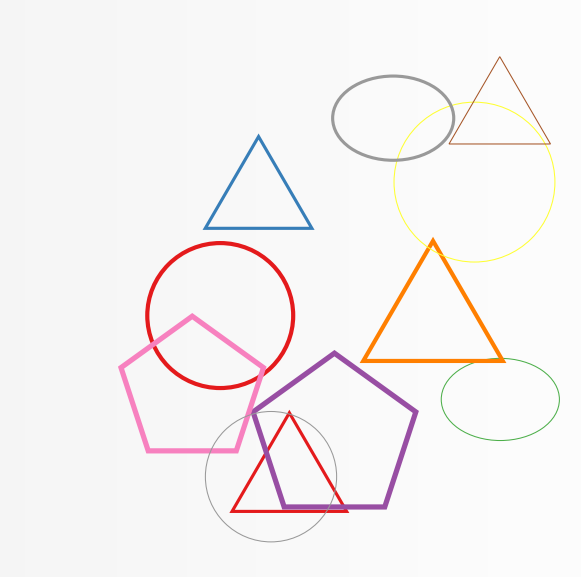[{"shape": "triangle", "thickness": 1.5, "radius": 0.57, "center": [0.498, 0.17]}, {"shape": "circle", "thickness": 2, "radius": 0.63, "center": [0.379, 0.453]}, {"shape": "triangle", "thickness": 1.5, "radius": 0.53, "center": [0.445, 0.657]}, {"shape": "oval", "thickness": 0.5, "radius": 0.51, "center": [0.861, 0.307]}, {"shape": "pentagon", "thickness": 2.5, "radius": 0.74, "center": [0.575, 0.24]}, {"shape": "triangle", "thickness": 2, "radius": 0.69, "center": [0.745, 0.443]}, {"shape": "circle", "thickness": 0.5, "radius": 0.69, "center": [0.816, 0.684]}, {"shape": "triangle", "thickness": 0.5, "radius": 0.5, "center": [0.86, 0.8]}, {"shape": "pentagon", "thickness": 2.5, "radius": 0.64, "center": [0.331, 0.323]}, {"shape": "circle", "thickness": 0.5, "radius": 0.56, "center": [0.466, 0.174]}, {"shape": "oval", "thickness": 1.5, "radius": 0.52, "center": [0.676, 0.795]}]